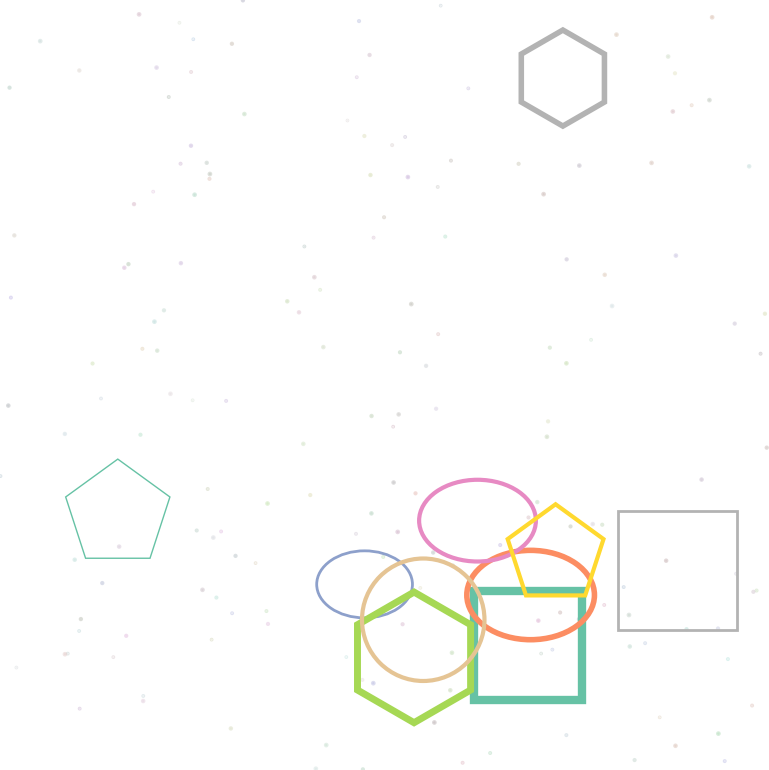[{"shape": "pentagon", "thickness": 0.5, "radius": 0.36, "center": [0.153, 0.333]}, {"shape": "square", "thickness": 3, "radius": 0.35, "center": [0.686, 0.161]}, {"shape": "oval", "thickness": 2, "radius": 0.41, "center": [0.689, 0.227]}, {"shape": "oval", "thickness": 1, "radius": 0.31, "center": [0.473, 0.241]}, {"shape": "oval", "thickness": 1.5, "radius": 0.38, "center": [0.62, 0.324]}, {"shape": "hexagon", "thickness": 2.5, "radius": 0.42, "center": [0.538, 0.146]}, {"shape": "pentagon", "thickness": 1.5, "radius": 0.33, "center": [0.722, 0.28]}, {"shape": "circle", "thickness": 1.5, "radius": 0.4, "center": [0.55, 0.195]}, {"shape": "hexagon", "thickness": 2, "radius": 0.31, "center": [0.731, 0.899]}, {"shape": "square", "thickness": 1, "radius": 0.39, "center": [0.88, 0.259]}]